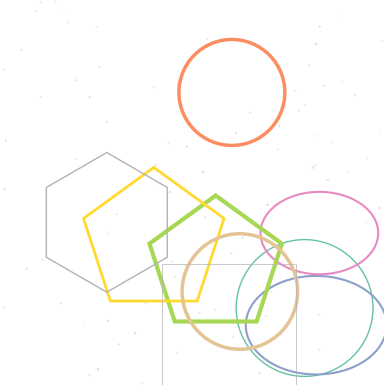[{"shape": "circle", "thickness": 1, "radius": 0.89, "center": [0.791, 0.2]}, {"shape": "circle", "thickness": 2.5, "radius": 0.69, "center": [0.602, 0.76]}, {"shape": "oval", "thickness": 1.5, "radius": 0.91, "center": [0.821, 0.155]}, {"shape": "oval", "thickness": 1.5, "radius": 0.76, "center": [0.83, 0.395]}, {"shape": "pentagon", "thickness": 3, "radius": 0.9, "center": [0.56, 0.311]}, {"shape": "pentagon", "thickness": 2, "radius": 0.96, "center": [0.399, 0.373]}, {"shape": "circle", "thickness": 2.5, "radius": 0.75, "center": [0.623, 0.243]}, {"shape": "hexagon", "thickness": 1, "radius": 0.91, "center": [0.277, 0.422]}, {"shape": "square", "thickness": 0.5, "radius": 0.87, "center": [0.595, 0.141]}]